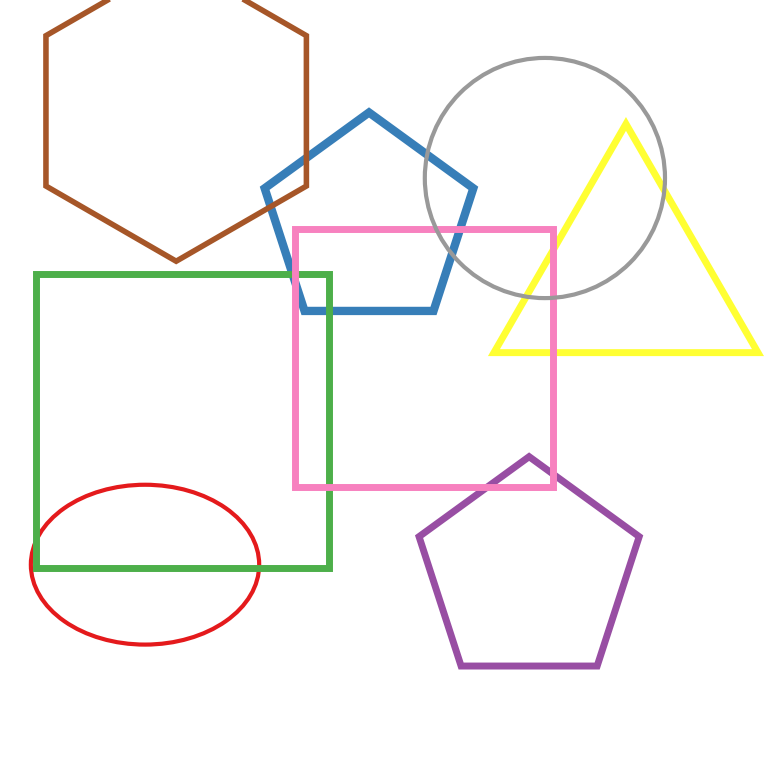[{"shape": "oval", "thickness": 1.5, "radius": 0.74, "center": [0.188, 0.267]}, {"shape": "pentagon", "thickness": 3, "radius": 0.71, "center": [0.479, 0.711]}, {"shape": "square", "thickness": 2.5, "radius": 0.95, "center": [0.237, 0.453]}, {"shape": "pentagon", "thickness": 2.5, "radius": 0.75, "center": [0.687, 0.257]}, {"shape": "triangle", "thickness": 2.5, "radius": 0.99, "center": [0.813, 0.641]}, {"shape": "hexagon", "thickness": 2, "radius": 0.98, "center": [0.229, 0.856]}, {"shape": "square", "thickness": 2.5, "radius": 0.84, "center": [0.55, 0.535]}, {"shape": "circle", "thickness": 1.5, "radius": 0.78, "center": [0.708, 0.769]}]